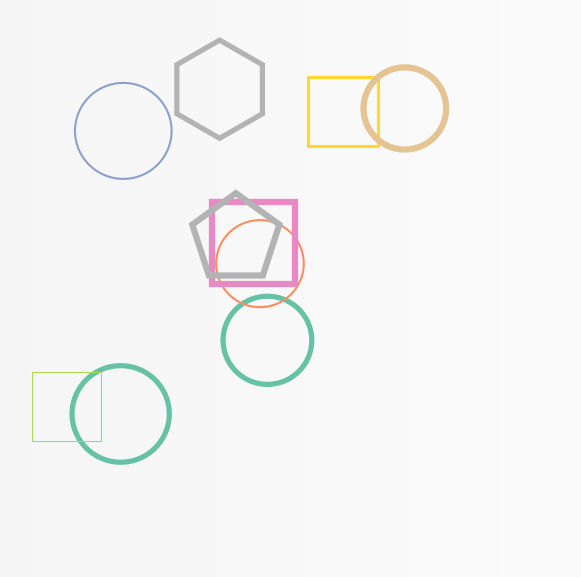[{"shape": "circle", "thickness": 2.5, "radius": 0.42, "center": [0.208, 0.282]}, {"shape": "circle", "thickness": 2.5, "radius": 0.38, "center": [0.46, 0.41]}, {"shape": "circle", "thickness": 1, "radius": 0.38, "center": [0.447, 0.543]}, {"shape": "circle", "thickness": 1, "radius": 0.42, "center": [0.212, 0.772]}, {"shape": "square", "thickness": 3, "radius": 0.35, "center": [0.436, 0.579]}, {"shape": "square", "thickness": 0.5, "radius": 0.3, "center": [0.114, 0.295]}, {"shape": "square", "thickness": 1.5, "radius": 0.3, "center": [0.59, 0.805]}, {"shape": "circle", "thickness": 3, "radius": 0.36, "center": [0.697, 0.811]}, {"shape": "pentagon", "thickness": 3, "radius": 0.39, "center": [0.406, 0.586]}, {"shape": "hexagon", "thickness": 2.5, "radius": 0.42, "center": [0.378, 0.845]}]